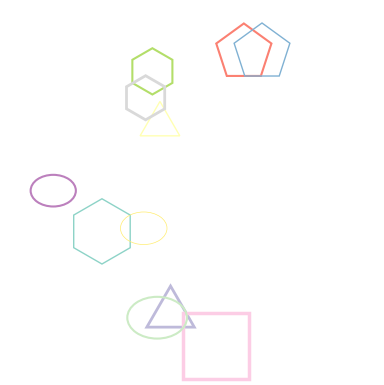[{"shape": "hexagon", "thickness": 1, "radius": 0.42, "center": [0.265, 0.399]}, {"shape": "triangle", "thickness": 1, "radius": 0.3, "center": [0.415, 0.677]}, {"shape": "triangle", "thickness": 2, "radius": 0.36, "center": [0.443, 0.186]}, {"shape": "pentagon", "thickness": 1.5, "radius": 0.38, "center": [0.633, 0.864]}, {"shape": "pentagon", "thickness": 1, "radius": 0.38, "center": [0.681, 0.864]}, {"shape": "hexagon", "thickness": 1.5, "radius": 0.3, "center": [0.396, 0.815]}, {"shape": "square", "thickness": 2.5, "radius": 0.43, "center": [0.56, 0.1]}, {"shape": "hexagon", "thickness": 2, "radius": 0.29, "center": [0.378, 0.746]}, {"shape": "oval", "thickness": 1.5, "radius": 0.29, "center": [0.138, 0.505]}, {"shape": "oval", "thickness": 1.5, "radius": 0.39, "center": [0.408, 0.175]}, {"shape": "oval", "thickness": 0.5, "radius": 0.3, "center": [0.373, 0.407]}]